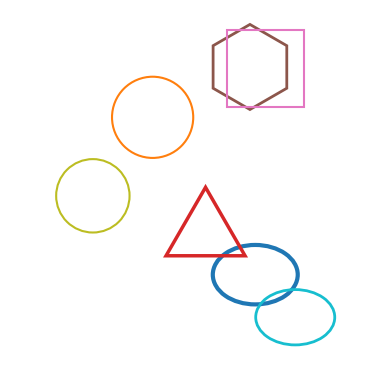[{"shape": "oval", "thickness": 3, "radius": 0.55, "center": [0.663, 0.287]}, {"shape": "circle", "thickness": 1.5, "radius": 0.53, "center": [0.396, 0.695]}, {"shape": "triangle", "thickness": 2.5, "radius": 0.59, "center": [0.534, 0.395]}, {"shape": "hexagon", "thickness": 2, "radius": 0.55, "center": [0.649, 0.826]}, {"shape": "square", "thickness": 1.5, "radius": 0.5, "center": [0.69, 0.822]}, {"shape": "circle", "thickness": 1.5, "radius": 0.48, "center": [0.241, 0.491]}, {"shape": "oval", "thickness": 2, "radius": 0.51, "center": [0.767, 0.176]}]